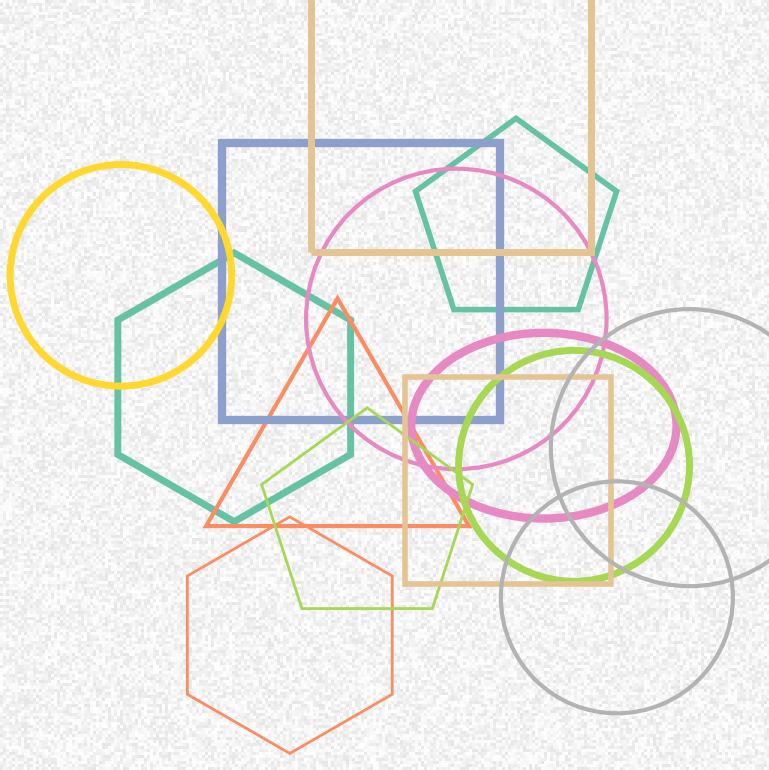[{"shape": "pentagon", "thickness": 2, "radius": 0.69, "center": [0.67, 0.709]}, {"shape": "hexagon", "thickness": 2.5, "radius": 0.87, "center": [0.304, 0.497]}, {"shape": "triangle", "thickness": 1.5, "radius": 0.99, "center": [0.438, 0.415]}, {"shape": "hexagon", "thickness": 1, "radius": 0.77, "center": [0.376, 0.175]}, {"shape": "square", "thickness": 3, "radius": 0.9, "center": [0.469, 0.634]}, {"shape": "circle", "thickness": 1.5, "radius": 0.98, "center": [0.593, 0.586]}, {"shape": "oval", "thickness": 3, "radius": 0.86, "center": [0.706, 0.447]}, {"shape": "pentagon", "thickness": 1, "radius": 0.72, "center": [0.477, 0.326]}, {"shape": "circle", "thickness": 2.5, "radius": 0.75, "center": [0.746, 0.395]}, {"shape": "circle", "thickness": 2.5, "radius": 0.72, "center": [0.157, 0.642]}, {"shape": "square", "thickness": 2, "radius": 0.67, "center": [0.66, 0.376]}, {"shape": "square", "thickness": 2.5, "radius": 0.91, "center": [0.586, 0.854]}, {"shape": "circle", "thickness": 1.5, "radius": 0.9, "center": [0.895, 0.419]}, {"shape": "circle", "thickness": 1.5, "radius": 0.75, "center": [0.801, 0.224]}]